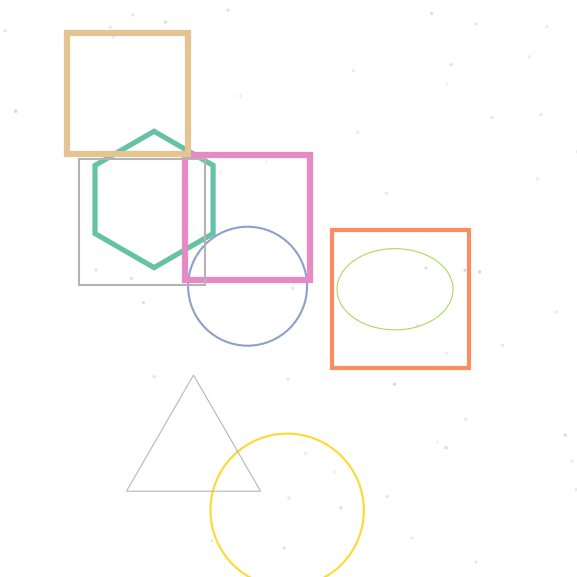[{"shape": "hexagon", "thickness": 2.5, "radius": 0.59, "center": [0.267, 0.654]}, {"shape": "square", "thickness": 2, "radius": 0.59, "center": [0.693, 0.481]}, {"shape": "circle", "thickness": 1, "radius": 0.51, "center": [0.429, 0.504]}, {"shape": "square", "thickness": 3, "radius": 0.54, "center": [0.429, 0.622]}, {"shape": "oval", "thickness": 0.5, "radius": 0.5, "center": [0.684, 0.498]}, {"shape": "circle", "thickness": 1, "radius": 0.66, "center": [0.497, 0.115]}, {"shape": "square", "thickness": 3, "radius": 0.52, "center": [0.22, 0.837]}, {"shape": "triangle", "thickness": 0.5, "radius": 0.67, "center": [0.335, 0.216]}, {"shape": "square", "thickness": 1, "radius": 0.55, "center": [0.246, 0.615]}]